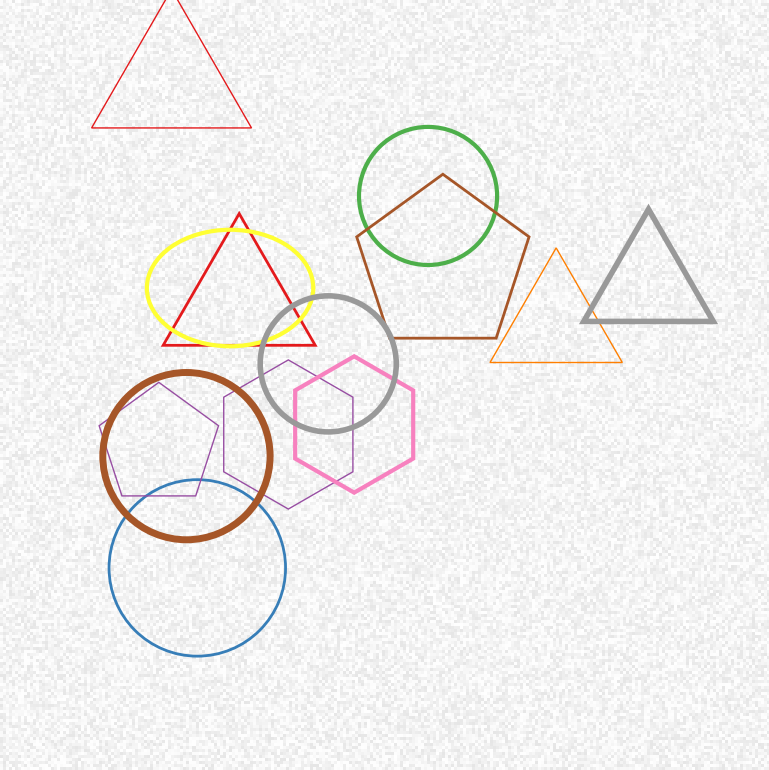[{"shape": "triangle", "thickness": 1, "radius": 0.57, "center": [0.311, 0.609]}, {"shape": "triangle", "thickness": 0.5, "radius": 0.6, "center": [0.223, 0.894]}, {"shape": "circle", "thickness": 1, "radius": 0.57, "center": [0.256, 0.262]}, {"shape": "circle", "thickness": 1.5, "radius": 0.45, "center": [0.556, 0.746]}, {"shape": "pentagon", "thickness": 0.5, "radius": 0.41, "center": [0.206, 0.422]}, {"shape": "hexagon", "thickness": 0.5, "radius": 0.48, "center": [0.374, 0.436]}, {"shape": "triangle", "thickness": 0.5, "radius": 0.5, "center": [0.722, 0.579]}, {"shape": "oval", "thickness": 1.5, "radius": 0.54, "center": [0.299, 0.626]}, {"shape": "circle", "thickness": 2.5, "radius": 0.54, "center": [0.242, 0.408]}, {"shape": "pentagon", "thickness": 1, "radius": 0.59, "center": [0.575, 0.656]}, {"shape": "hexagon", "thickness": 1.5, "radius": 0.44, "center": [0.46, 0.449]}, {"shape": "triangle", "thickness": 2, "radius": 0.49, "center": [0.842, 0.631]}, {"shape": "circle", "thickness": 2, "radius": 0.44, "center": [0.426, 0.527]}]